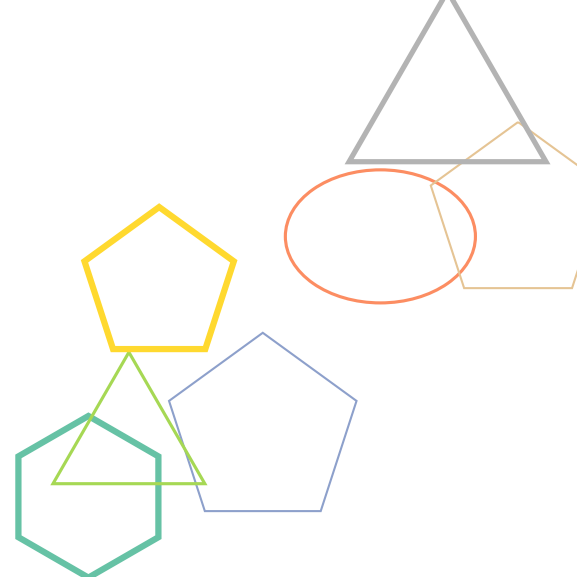[{"shape": "hexagon", "thickness": 3, "radius": 0.7, "center": [0.153, 0.139]}, {"shape": "oval", "thickness": 1.5, "radius": 0.82, "center": [0.659, 0.59]}, {"shape": "pentagon", "thickness": 1, "radius": 0.85, "center": [0.455, 0.252]}, {"shape": "triangle", "thickness": 1.5, "radius": 0.76, "center": [0.223, 0.237]}, {"shape": "pentagon", "thickness": 3, "radius": 0.68, "center": [0.276, 0.505]}, {"shape": "pentagon", "thickness": 1, "radius": 0.79, "center": [0.897, 0.629]}, {"shape": "triangle", "thickness": 2.5, "radius": 0.98, "center": [0.775, 0.818]}]